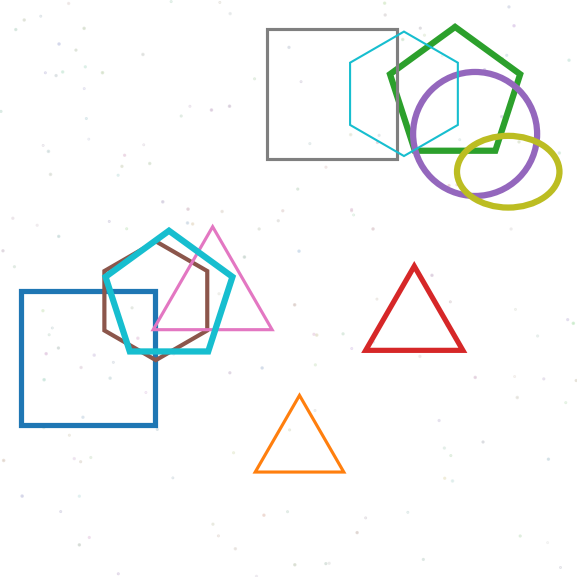[{"shape": "square", "thickness": 2.5, "radius": 0.58, "center": [0.152, 0.379]}, {"shape": "triangle", "thickness": 1.5, "radius": 0.44, "center": [0.519, 0.226]}, {"shape": "pentagon", "thickness": 3, "radius": 0.59, "center": [0.788, 0.834]}, {"shape": "triangle", "thickness": 2.5, "radius": 0.49, "center": [0.717, 0.441]}, {"shape": "circle", "thickness": 3, "radius": 0.54, "center": [0.823, 0.767]}, {"shape": "hexagon", "thickness": 2, "radius": 0.51, "center": [0.27, 0.478]}, {"shape": "triangle", "thickness": 1.5, "radius": 0.59, "center": [0.368, 0.488]}, {"shape": "square", "thickness": 1.5, "radius": 0.56, "center": [0.575, 0.836]}, {"shape": "oval", "thickness": 3, "radius": 0.44, "center": [0.88, 0.702]}, {"shape": "hexagon", "thickness": 1, "radius": 0.54, "center": [0.699, 0.837]}, {"shape": "pentagon", "thickness": 3, "radius": 0.58, "center": [0.293, 0.484]}]